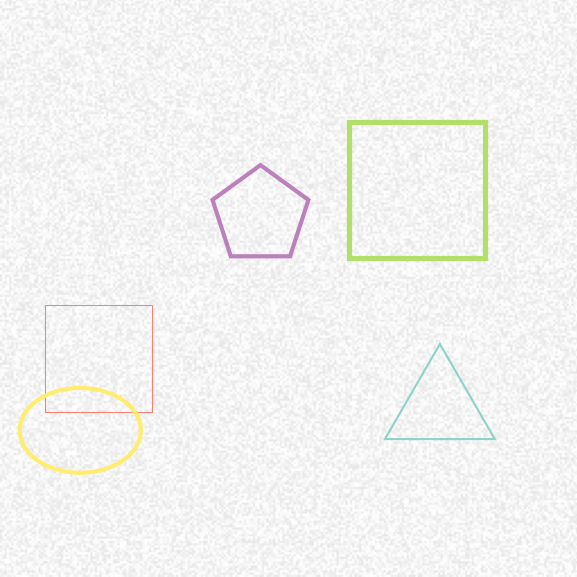[{"shape": "triangle", "thickness": 1, "radius": 0.55, "center": [0.762, 0.294]}, {"shape": "square", "thickness": 0.5, "radius": 0.46, "center": [0.17, 0.379]}, {"shape": "square", "thickness": 2.5, "radius": 0.59, "center": [0.722, 0.67]}, {"shape": "pentagon", "thickness": 2, "radius": 0.44, "center": [0.451, 0.626]}, {"shape": "oval", "thickness": 2, "radius": 0.52, "center": [0.139, 0.254]}]